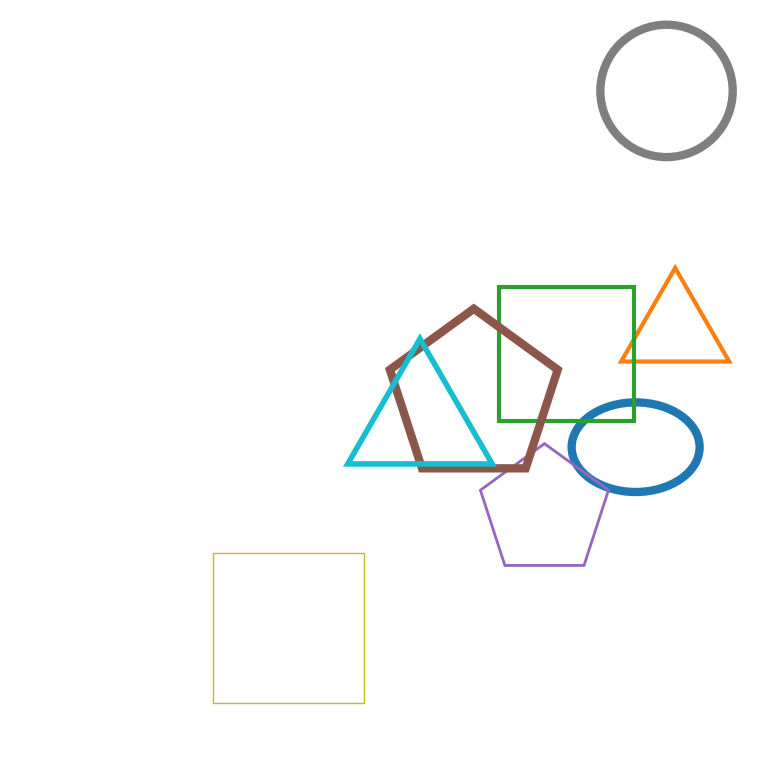[{"shape": "oval", "thickness": 3, "radius": 0.42, "center": [0.826, 0.419]}, {"shape": "triangle", "thickness": 1.5, "radius": 0.41, "center": [0.877, 0.571]}, {"shape": "square", "thickness": 1.5, "radius": 0.44, "center": [0.736, 0.54]}, {"shape": "pentagon", "thickness": 1, "radius": 0.44, "center": [0.707, 0.336]}, {"shape": "pentagon", "thickness": 3, "radius": 0.57, "center": [0.615, 0.484]}, {"shape": "circle", "thickness": 3, "radius": 0.43, "center": [0.866, 0.882]}, {"shape": "square", "thickness": 0.5, "radius": 0.49, "center": [0.375, 0.185]}, {"shape": "triangle", "thickness": 2, "radius": 0.54, "center": [0.545, 0.452]}]